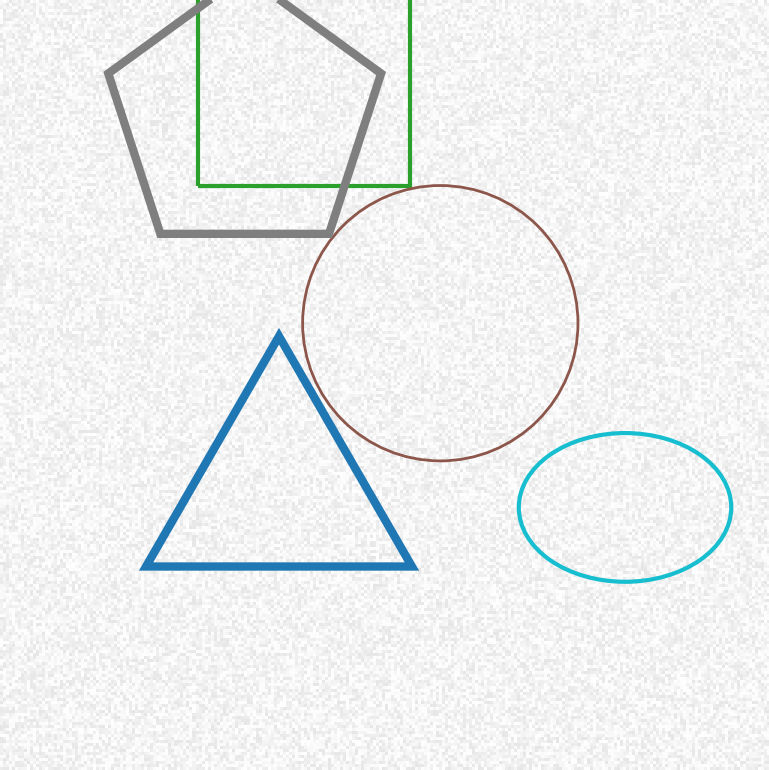[{"shape": "triangle", "thickness": 3, "radius": 1.0, "center": [0.362, 0.364]}, {"shape": "square", "thickness": 1.5, "radius": 0.69, "center": [0.395, 0.896]}, {"shape": "circle", "thickness": 1, "radius": 0.89, "center": [0.572, 0.58]}, {"shape": "pentagon", "thickness": 3, "radius": 0.93, "center": [0.318, 0.847]}, {"shape": "oval", "thickness": 1.5, "radius": 0.69, "center": [0.812, 0.341]}]